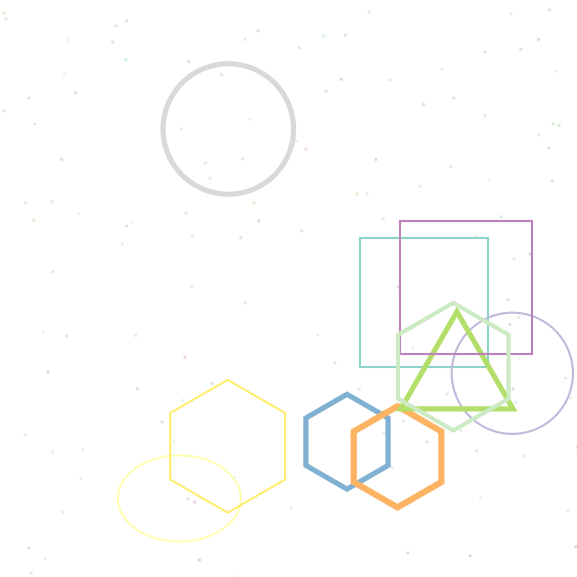[{"shape": "square", "thickness": 1, "radius": 0.56, "center": [0.734, 0.475]}, {"shape": "oval", "thickness": 1, "radius": 0.53, "center": [0.311, 0.136]}, {"shape": "circle", "thickness": 1, "radius": 0.52, "center": [0.887, 0.353]}, {"shape": "hexagon", "thickness": 2.5, "radius": 0.41, "center": [0.601, 0.234]}, {"shape": "hexagon", "thickness": 3, "radius": 0.44, "center": [0.688, 0.208]}, {"shape": "triangle", "thickness": 2.5, "radius": 0.56, "center": [0.791, 0.347]}, {"shape": "circle", "thickness": 2.5, "radius": 0.57, "center": [0.395, 0.776]}, {"shape": "square", "thickness": 1, "radius": 0.58, "center": [0.807, 0.501]}, {"shape": "hexagon", "thickness": 2, "radius": 0.55, "center": [0.785, 0.364]}, {"shape": "hexagon", "thickness": 1, "radius": 0.57, "center": [0.394, 0.226]}]